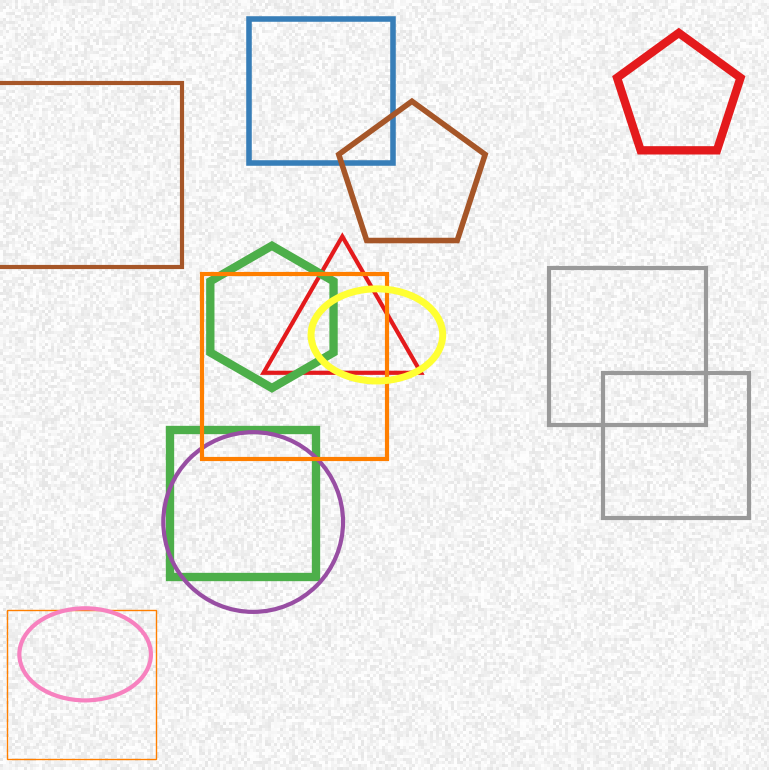[{"shape": "triangle", "thickness": 1.5, "radius": 0.59, "center": [0.445, 0.575]}, {"shape": "pentagon", "thickness": 3, "radius": 0.42, "center": [0.882, 0.873]}, {"shape": "square", "thickness": 2, "radius": 0.47, "center": [0.417, 0.882]}, {"shape": "square", "thickness": 3, "radius": 0.48, "center": [0.316, 0.346]}, {"shape": "hexagon", "thickness": 3, "radius": 0.46, "center": [0.353, 0.588]}, {"shape": "circle", "thickness": 1.5, "radius": 0.58, "center": [0.329, 0.322]}, {"shape": "square", "thickness": 1.5, "radius": 0.6, "center": [0.383, 0.524]}, {"shape": "square", "thickness": 0.5, "radius": 0.49, "center": [0.106, 0.111]}, {"shape": "oval", "thickness": 2.5, "radius": 0.43, "center": [0.489, 0.565]}, {"shape": "square", "thickness": 1.5, "radius": 0.6, "center": [0.117, 0.772]}, {"shape": "pentagon", "thickness": 2, "radius": 0.5, "center": [0.535, 0.768]}, {"shape": "oval", "thickness": 1.5, "radius": 0.43, "center": [0.111, 0.15]}, {"shape": "square", "thickness": 1.5, "radius": 0.51, "center": [0.815, 0.55]}, {"shape": "square", "thickness": 1.5, "radius": 0.47, "center": [0.878, 0.422]}]